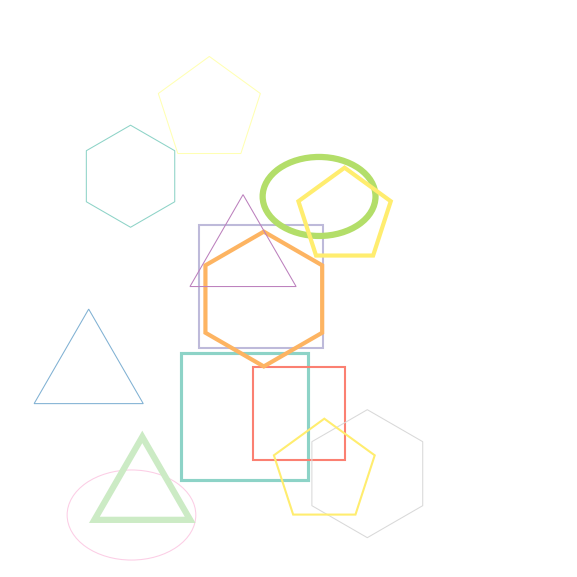[{"shape": "square", "thickness": 1.5, "radius": 0.55, "center": [0.423, 0.278]}, {"shape": "hexagon", "thickness": 0.5, "radius": 0.44, "center": [0.226, 0.694]}, {"shape": "pentagon", "thickness": 0.5, "radius": 0.46, "center": [0.362, 0.808]}, {"shape": "square", "thickness": 1, "radius": 0.54, "center": [0.452, 0.503]}, {"shape": "square", "thickness": 1, "radius": 0.4, "center": [0.518, 0.283]}, {"shape": "triangle", "thickness": 0.5, "radius": 0.55, "center": [0.154, 0.355]}, {"shape": "hexagon", "thickness": 2, "radius": 0.58, "center": [0.457, 0.481]}, {"shape": "oval", "thickness": 3, "radius": 0.49, "center": [0.553, 0.659]}, {"shape": "oval", "thickness": 0.5, "radius": 0.56, "center": [0.228, 0.107]}, {"shape": "hexagon", "thickness": 0.5, "radius": 0.55, "center": [0.636, 0.179]}, {"shape": "triangle", "thickness": 0.5, "radius": 0.53, "center": [0.421, 0.556]}, {"shape": "triangle", "thickness": 3, "radius": 0.48, "center": [0.246, 0.147]}, {"shape": "pentagon", "thickness": 1, "radius": 0.46, "center": [0.562, 0.182]}, {"shape": "pentagon", "thickness": 2, "radius": 0.42, "center": [0.597, 0.625]}]